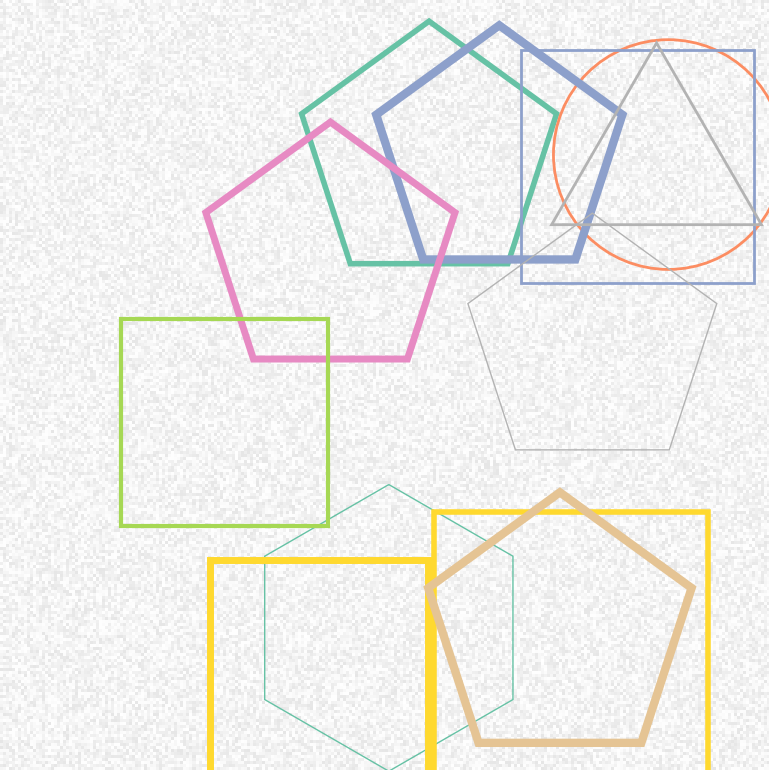[{"shape": "pentagon", "thickness": 2, "radius": 0.87, "center": [0.557, 0.798]}, {"shape": "hexagon", "thickness": 0.5, "radius": 0.93, "center": [0.505, 0.185]}, {"shape": "circle", "thickness": 1, "radius": 0.75, "center": [0.868, 0.799]}, {"shape": "pentagon", "thickness": 3, "radius": 0.84, "center": [0.648, 0.799]}, {"shape": "square", "thickness": 1, "radius": 0.76, "center": [0.828, 0.783]}, {"shape": "pentagon", "thickness": 2.5, "radius": 0.85, "center": [0.429, 0.671]}, {"shape": "square", "thickness": 1.5, "radius": 0.67, "center": [0.291, 0.451]}, {"shape": "square", "thickness": 2, "radius": 0.89, "center": [0.741, 0.157]}, {"shape": "square", "thickness": 2.5, "radius": 0.71, "center": [0.415, 0.132]}, {"shape": "pentagon", "thickness": 3, "radius": 0.9, "center": [0.727, 0.181]}, {"shape": "triangle", "thickness": 1, "radius": 0.79, "center": [0.853, 0.787]}, {"shape": "pentagon", "thickness": 0.5, "radius": 0.85, "center": [0.769, 0.553]}]